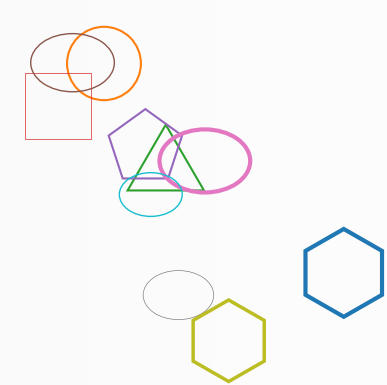[{"shape": "hexagon", "thickness": 3, "radius": 0.57, "center": [0.887, 0.291]}, {"shape": "circle", "thickness": 1.5, "radius": 0.48, "center": [0.268, 0.835]}, {"shape": "triangle", "thickness": 1.5, "radius": 0.57, "center": [0.428, 0.562]}, {"shape": "square", "thickness": 0.5, "radius": 0.42, "center": [0.149, 0.725]}, {"shape": "pentagon", "thickness": 1.5, "radius": 0.5, "center": [0.375, 0.617]}, {"shape": "oval", "thickness": 1, "radius": 0.54, "center": [0.187, 0.837]}, {"shape": "oval", "thickness": 3, "radius": 0.59, "center": [0.529, 0.582]}, {"shape": "oval", "thickness": 0.5, "radius": 0.46, "center": [0.46, 0.234]}, {"shape": "hexagon", "thickness": 2.5, "radius": 0.53, "center": [0.59, 0.115]}, {"shape": "oval", "thickness": 1, "radius": 0.41, "center": [0.389, 0.495]}]